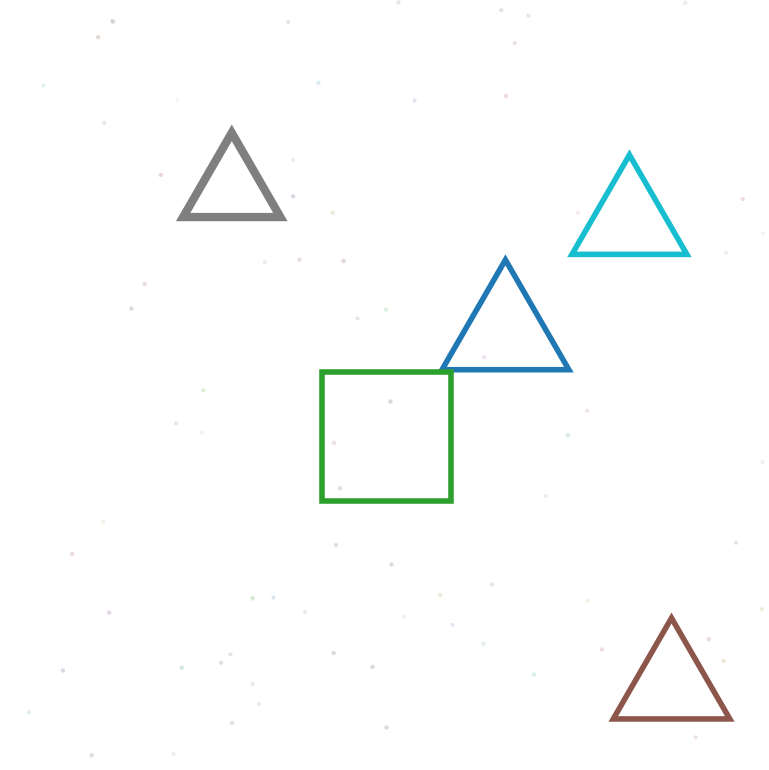[{"shape": "triangle", "thickness": 2, "radius": 0.48, "center": [0.656, 0.567]}, {"shape": "square", "thickness": 2, "radius": 0.42, "center": [0.502, 0.433]}, {"shape": "triangle", "thickness": 2, "radius": 0.44, "center": [0.872, 0.11]}, {"shape": "triangle", "thickness": 3, "radius": 0.36, "center": [0.301, 0.755]}, {"shape": "triangle", "thickness": 2, "radius": 0.43, "center": [0.817, 0.713]}]